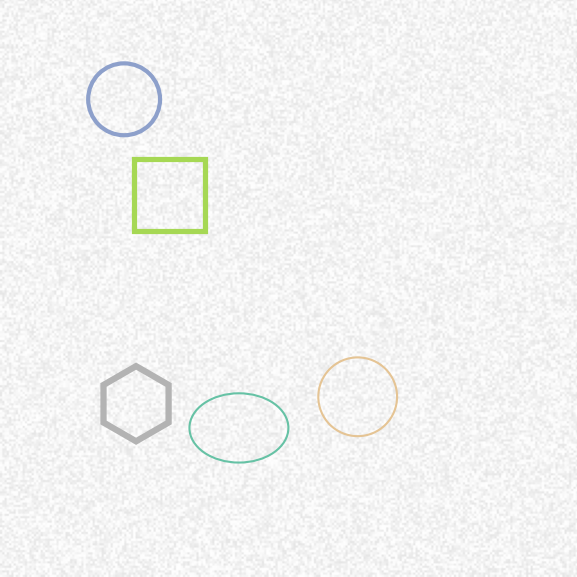[{"shape": "oval", "thickness": 1, "radius": 0.43, "center": [0.414, 0.258]}, {"shape": "circle", "thickness": 2, "radius": 0.31, "center": [0.215, 0.827]}, {"shape": "square", "thickness": 2.5, "radius": 0.31, "center": [0.293, 0.662]}, {"shape": "circle", "thickness": 1, "radius": 0.34, "center": [0.619, 0.312]}, {"shape": "hexagon", "thickness": 3, "radius": 0.33, "center": [0.236, 0.3]}]